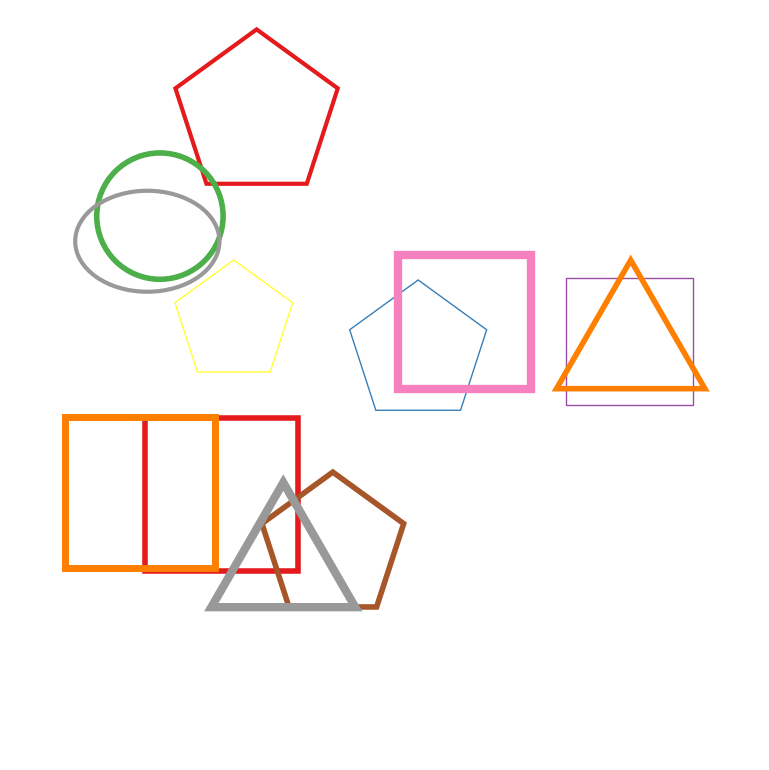[{"shape": "square", "thickness": 2, "radius": 0.49, "center": [0.288, 0.358]}, {"shape": "pentagon", "thickness": 1.5, "radius": 0.55, "center": [0.333, 0.851]}, {"shape": "pentagon", "thickness": 0.5, "radius": 0.47, "center": [0.543, 0.543]}, {"shape": "circle", "thickness": 2, "radius": 0.41, "center": [0.208, 0.719]}, {"shape": "square", "thickness": 0.5, "radius": 0.41, "center": [0.818, 0.557]}, {"shape": "triangle", "thickness": 2, "radius": 0.56, "center": [0.819, 0.551]}, {"shape": "square", "thickness": 2.5, "radius": 0.49, "center": [0.182, 0.36]}, {"shape": "pentagon", "thickness": 0.5, "radius": 0.4, "center": [0.304, 0.582]}, {"shape": "pentagon", "thickness": 2, "radius": 0.48, "center": [0.432, 0.29]}, {"shape": "square", "thickness": 3, "radius": 0.43, "center": [0.603, 0.582]}, {"shape": "triangle", "thickness": 3, "radius": 0.54, "center": [0.368, 0.265]}, {"shape": "oval", "thickness": 1.5, "radius": 0.47, "center": [0.191, 0.687]}]